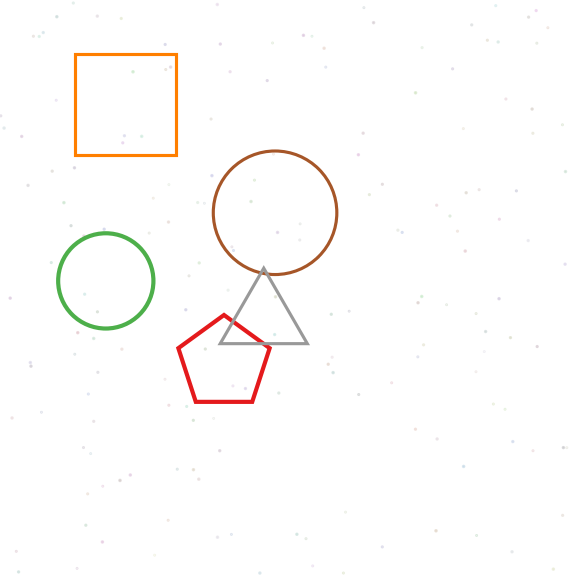[{"shape": "pentagon", "thickness": 2, "radius": 0.42, "center": [0.388, 0.371]}, {"shape": "circle", "thickness": 2, "radius": 0.41, "center": [0.183, 0.513]}, {"shape": "square", "thickness": 1.5, "radius": 0.44, "center": [0.218, 0.819]}, {"shape": "circle", "thickness": 1.5, "radius": 0.53, "center": [0.476, 0.631]}, {"shape": "triangle", "thickness": 1.5, "radius": 0.44, "center": [0.457, 0.448]}]